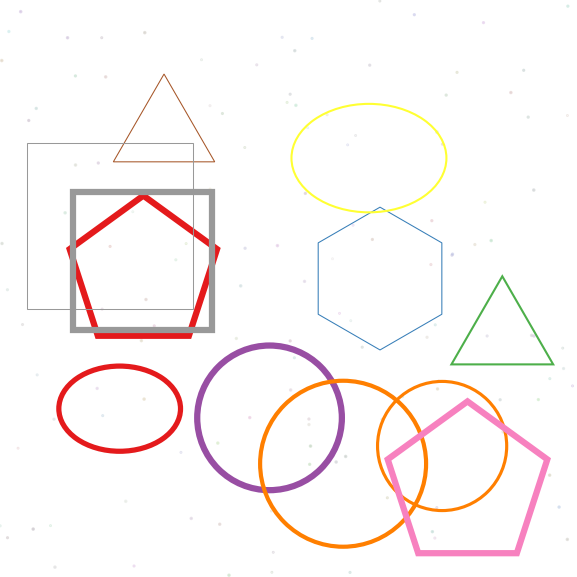[{"shape": "pentagon", "thickness": 3, "radius": 0.67, "center": [0.248, 0.526]}, {"shape": "oval", "thickness": 2.5, "radius": 0.53, "center": [0.207, 0.291]}, {"shape": "hexagon", "thickness": 0.5, "radius": 0.62, "center": [0.658, 0.517]}, {"shape": "triangle", "thickness": 1, "radius": 0.51, "center": [0.87, 0.419]}, {"shape": "circle", "thickness": 3, "radius": 0.63, "center": [0.467, 0.276]}, {"shape": "circle", "thickness": 2, "radius": 0.72, "center": [0.594, 0.196]}, {"shape": "circle", "thickness": 1.5, "radius": 0.56, "center": [0.766, 0.227]}, {"shape": "oval", "thickness": 1, "radius": 0.67, "center": [0.639, 0.725]}, {"shape": "triangle", "thickness": 0.5, "radius": 0.51, "center": [0.284, 0.77]}, {"shape": "pentagon", "thickness": 3, "radius": 0.73, "center": [0.81, 0.159]}, {"shape": "square", "thickness": 0.5, "radius": 0.72, "center": [0.191, 0.608]}, {"shape": "square", "thickness": 3, "radius": 0.6, "center": [0.247, 0.547]}]